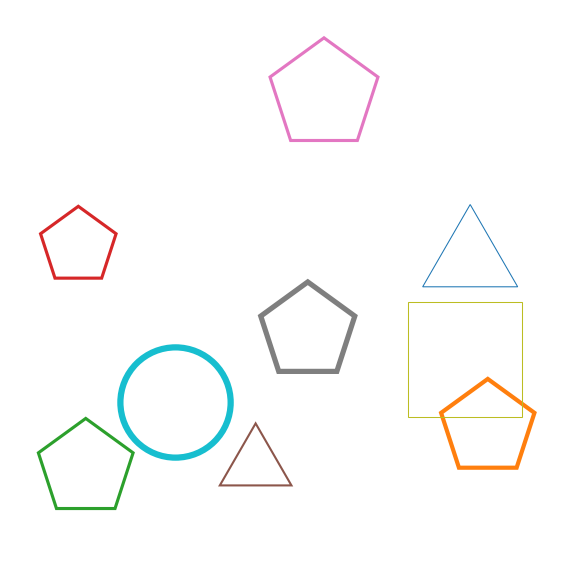[{"shape": "triangle", "thickness": 0.5, "radius": 0.47, "center": [0.814, 0.55]}, {"shape": "pentagon", "thickness": 2, "radius": 0.42, "center": [0.845, 0.258]}, {"shape": "pentagon", "thickness": 1.5, "radius": 0.43, "center": [0.148, 0.188]}, {"shape": "pentagon", "thickness": 1.5, "radius": 0.34, "center": [0.136, 0.573]}, {"shape": "triangle", "thickness": 1, "radius": 0.36, "center": [0.443, 0.194]}, {"shape": "pentagon", "thickness": 1.5, "radius": 0.49, "center": [0.561, 0.835]}, {"shape": "pentagon", "thickness": 2.5, "radius": 0.43, "center": [0.533, 0.425]}, {"shape": "square", "thickness": 0.5, "radius": 0.5, "center": [0.806, 0.376]}, {"shape": "circle", "thickness": 3, "radius": 0.48, "center": [0.304, 0.302]}]